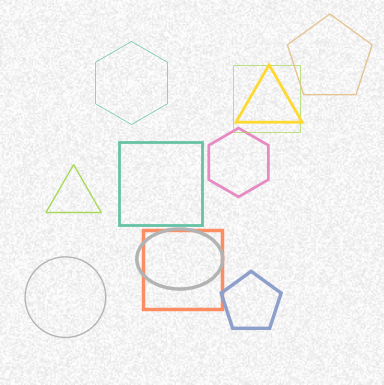[{"shape": "hexagon", "thickness": 0.5, "radius": 0.54, "center": [0.342, 0.784]}, {"shape": "square", "thickness": 2, "radius": 0.54, "center": [0.416, 0.523]}, {"shape": "square", "thickness": 2.5, "radius": 0.51, "center": [0.475, 0.299]}, {"shape": "pentagon", "thickness": 2.5, "radius": 0.41, "center": [0.652, 0.213]}, {"shape": "hexagon", "thickness": 2, "radius": 0.45, "center": [0.62, 0.578]}, {"shape": "triangle", "thickness": 1, "radius": 0.41, "center": [0.191, 0.489]}, {"shape": "square", "thickness": 0.5, "radius": 0.43, "center": [0.692, 0.744]}, {"shape": "triangle", "thickness": 2, "radius": 0.5, "center": [0.699, 0.732]}, {"shape": "pentagon", "thickness": 1, "radius": 0.58, "center": [0.857, 0.848]}, {"shape": "oval", "thickness": 2.5, "radius": 0.56, "center": [0.467, 0.327]}, {"shape": "circle", "thickness": 1, "radius": 0.52, "center": [0.17, 0.228]}]